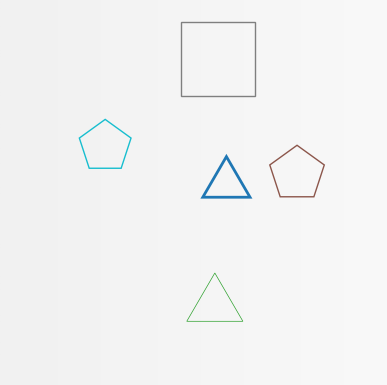[{"shape": "triangle", "thickness": 2, "radius": 0.35, "center": [0.584, 0.523]}, {"shape": "triangle", "thickness": 0.5, "radius": 0.42, "center": [0.554, 0.207]}, {"shape": "pentagon", "thickness": 1, "radius": 0.37, "center": [0.767, 0.549]}, {"shape": "square", "thickness": 1, "radius": 0.48, "center": [0.563, 0.846]}, {"shape": "pentagon", "thickness": 1, "radius": 0.35, "center": [0.271, 0.62]}]